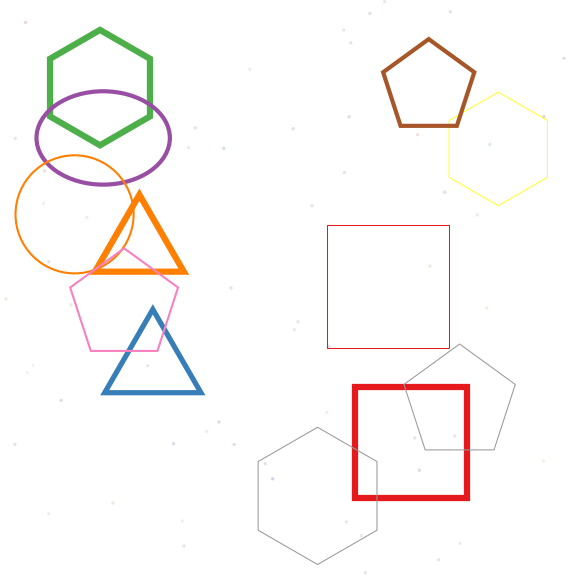[{"shape": "square", "thickness": 3, "radius": 0.48, "center": [0.712, 0.233]}, {"shape": "square", "thickness": 0.5, "radius": 0.53, "center": [0.672, 0.503]}, {"shape": "triangle", "thickness": 2.5, "radius": 0.48, "center": [0.265, 0.367]}, {"shape": "hexagon", "thickness": 3, "radius": 0.5, "center": [0.173, 0.847]}, {"shape": "oval", "thickness": 2, "radius": 0.58, "center": [0.179, 0.76]}, {"shape": "triangle", "thickness": 3, "radius": 0.44, "center": [0.241, 0.573]}, {"shape": "circle", "thickness": 1, "radius": 0.51, "center": [0.129, 0.628]}, {"shape": "hexagon", "thickness": 0.5, "radius": 0.49, "center": [0.863, 0.741]}, {"shape": "pentagon", "thickness": 2, "radius": 0.42, "center": [0.742, 0.848]}, {"shape": "pentagon", "thickness": 1, "radius": 0.49, "center": [0.215, 0.471]}, {"shape": "hexagon", "thickness": 0.5, "radius": 0.59, "center": [0.55, 0.14]}, {"shape": "pentagon", "thickness": 0.5, "radius": 0.51, "center": [0.796, 0.302]}]